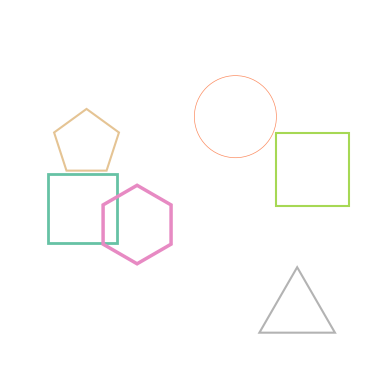[{"shape": "square", "thickness": 2, "radius": 0.45, "center": [0.215, 0.458]}, {"shape": "circle", "thickness": 0.5, "radius": 0.53, "center": [0.611, 0.697]}, {"shape": "hexagon", "thickness": 2.5, "radius": 0.51, "center": [0.356, 0.417]}, {"shape": "square", "thickness": 1.5, "radius": 0.47, "center": [0.811, 0.56]}, {"shape": "pentagon", "thickness": 1.5, "radius": 0.44, "center": [0.225, 0.628]}, {"shape": "triangle", "thickness": 1.5, "radius": 0.57, "center": [0.772, 0.193]}]